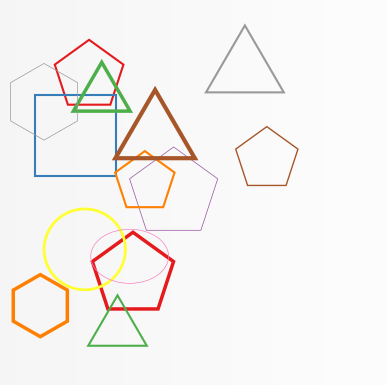[{"shape": "pentagon", "thickness": 1.5, "radius": 0.47, "center": [0.23, 0.803]}, {"shape": "pentagon", "thickness": 2.5, "radius": 0.55, "center": [0.343, 0.287]}, {"shape": "square", "thickness": 1.5, "radius": 0.52, "center": [0.195, 0.648]}, {"shape": "triangle", "thickness": 2.5, "radius": 0.42, "center": [0.263, 0.754]}, {"shape": "triangle", "thickness": 1.5, "radius": 0.44, "center": [0.303, 0.146]}, {"shape": "pentagon", "thickness": 0.5, "radius": 0.6, "center": [0.448, 0.499]}, {"shape": "pentagon", "thickness": 1.5, "radius": 0.4, "center": [0.374, 0.527]}, {"shape": "hexagon", "thickness": 2.5, "radius": 0.4, "center": [0.104, 0.206]}, {"shape": "circle", "thickness": 2, "radius": 0.52, "center": [0.219, 0.352]}, {"shape": "pentagon", "thickness": 1, "radius": 0.42, "center": [0.689, 0.587]}, {"shape": "triangle", "thickness": 3, "radius": 0.59, "center": [0.4, 0.648]}, {"shape": "oval", "thickness": 0.5, "radius": 0.5, "center": [0.335, 0.334]}, {"shape": "hexagon", "thickness": 0.5, "radius": 0.5, "center": [0.114, 0.736]}, {"shape": "triangle", "thickness": 1.5, "radius": 0.58, "center": [0.632, 0.818]}]